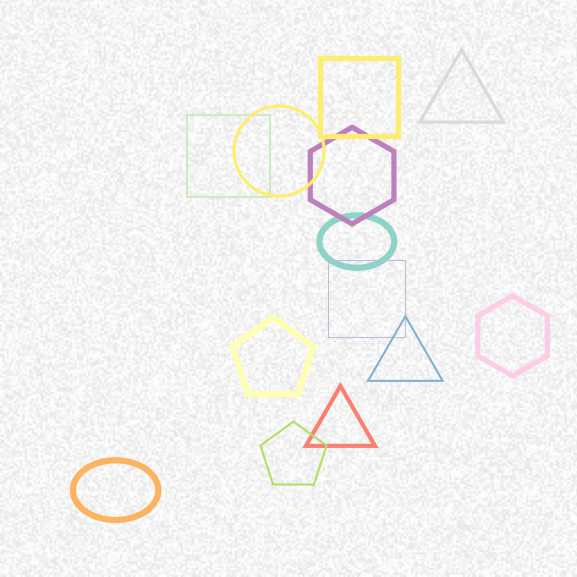[{"shape": "oval", "thickness": 3, "radius": 0.32, "center": [0.618, 0.581]}, {"shape": "pentagon", "thickness": 3, "radius": 0.37, "center": [0.473, 0.376]}, {"shape": "square", "thickness": 0.5, "radius": 0.33, "center": [0.635, 0.483]}, {"shape": "triangle", "thickness": 2, "radius": 0.35, "center": [0.59, 0.262]}, {"shape": "triangle", "thickness": 1, "radius": 0.37, "center": [0.702, 0.377]}, {"shape": "oval", "thickness": 3, "radius": 0.37, "center": [0.2, 0.15]}, {"shape": "pentagon", "thickness": 1, "radius": 0.3, "center": [0.508, 0.209]}, {"shape": "hexagon", "thickness": 2.5, "radius": 0.35, "center": [0.888, 0.418]}, {"shape": "triangle", "thickness": 1.5, "radius": 0.42, "center": [0.799, 0.83]}, {"shape": "hexagon", "thickness": 2.5, "radius": 0.42, "center": [0.61, 0.695]}, {"shape": "square", "thickness": 1, "radius": 0.36, "center": [0.396, 0.729]}, {"shape": "square", "thickness": 2.5, "radius": 0.34, "center": [0.621, 0.831]}, {"shape": "circle", "thickness": 1.5, "radius": 0.39, "center": [0.483, 0.738]}]